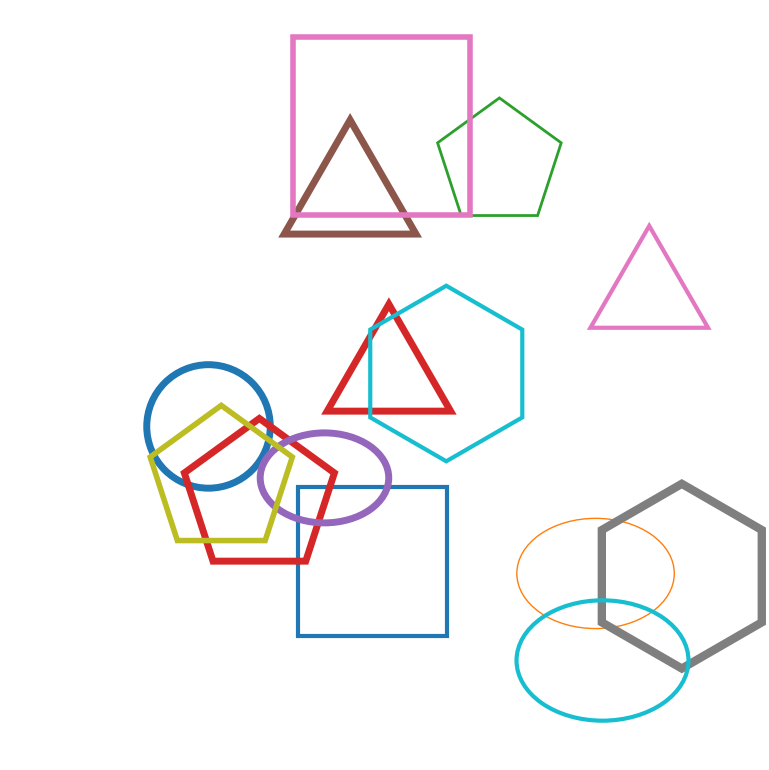[{"shape": "square", "thickness": 1.5, "radius": 0.48, "center": [0.483, 0.271]}, {"shape": "circle", "thickness": 2.5, "radius": 0.4, "center": [0.271, 0.446]}, {"shape": "oval", "thickness": 0.5, "radius": 0.51, "center": [0.773, 0.255]}, {"shape": "pentagon", "thickness": 1, "radius": 0.42, "center": [0.649, 0.788]}, {"shape": "triangle", "thickness": 2.5, "radius": 0.46, "center": [0.505, 0.512]}, {"shape": "pentagon", "thickness": 2.5, "radius": 0.51, "center": [0.337, 0.354]}, {"shape": "oval", "thickness": 2.5, "radius": 0.42, "center": [0.421, 0.379]}, {"shape": "triangle", "thickness": 2.5, "radius": 0.49, "center": [0.455, 0.745]}, {"shape": "triangle", "thickness": 1.5, "radius": 0.44, "center": [0.843, 0.618]}, {"shape": "square", "thickness": 2, "radius": 0.58, "center": [0.495, 0.836]}, {"shape": "hexagon", "thickness": 3, "radius": 0.6, "center": [0.885, 0.252]}, {"shape": "pentagon", "thickness": 2, "radius": 0.49, "center": [0.287, 0.376]}, {"shape": "oval", "thickness": 1.5, "radius": 0.56, "center": [0.782, 0.142]}, {"shape": "hexagon", "thickness": 1.5, "radius": 0.57, "center": [0.58, 0.515]}]